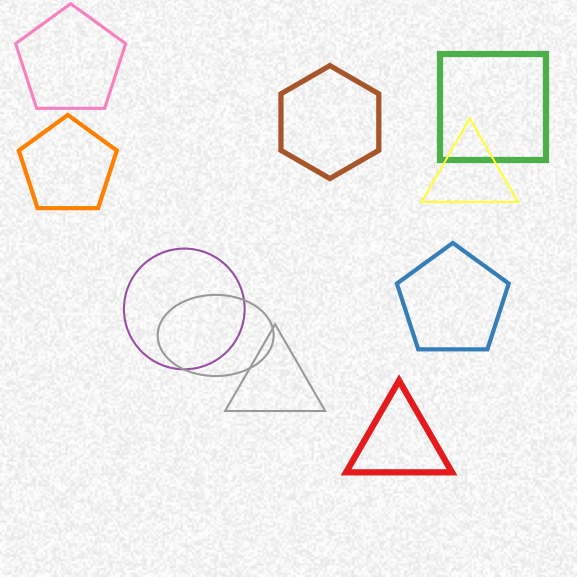[{"shape": "triangle", "thickness": 3, "radius": 0.53, "center": [0.691, 0.234]}, {"shape": "pentagon", "thickness": 2, "radius": 0.51, "center": [0.784, 0.477]}, {"shape": "square", "thickness": 3, "radius": 0.46, "center": [0.853, 0.814]}, {"shape": "circle", "thickness": 1, "radius": 0.52, "center": [0.319, 0.464]}, {"shape": "pentagon", "thickness": 2, "radius": 0.45, "center": [0.117, 0.711]}, {"shape": "triangle", "thickness": 1, "radius": 0.48, "center": [0.813, 0.698]}, {"shape": "hexagon", "thickness": 2.5, "radius": 0.49, "center": [0.571, 0.788]}, {"shape": "pentagon", "thickness": 1.5, "radius": 0.5, "center": [0.122, 0.893]}, {"shape": "triangle", "thickness": 1, "radius": 0.5, "center": [0.476, 0.337]}, {"shape": "oval", "thickness": 1, "radius": 0.5, "center": [0.373, 0.418]}]